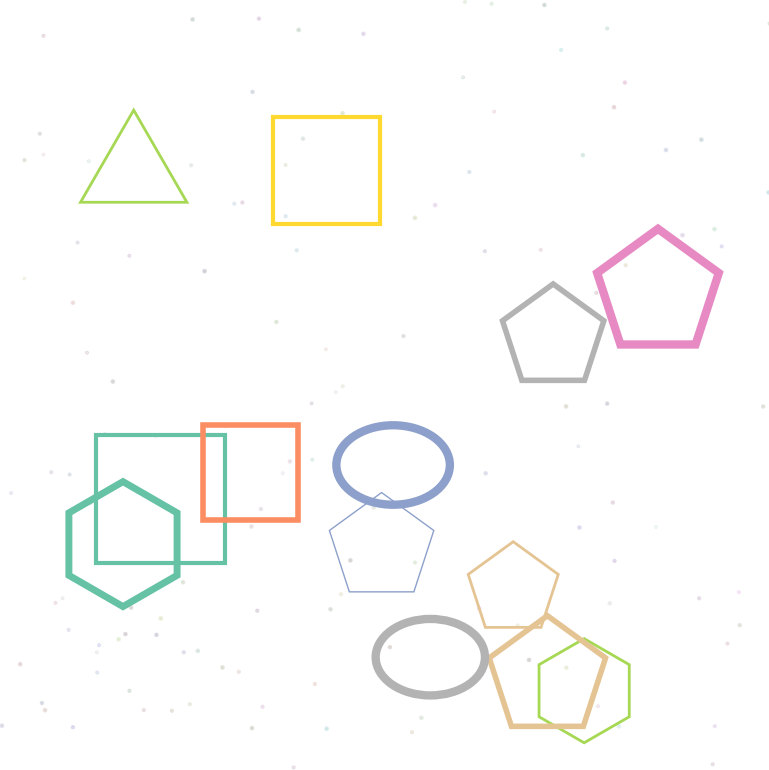[{"shape": "square", "thickness": 1.5, "radius": 0.42, "center": [0.208, 0.352]}, {"shape": "hexagon", "thickness": 2.5, "radius": 0.41, "center": [0.16, 0.293]}, {"shape": "square", "thickness": 2, "radius": 0.31, "center": [0.326, 0.387]}, {"shape": "oval", "thickness": 3, "radius": 0.37, "center": [0.511, 0.396]}, {"shape": "pentagon", "thickness": 0.5, "radius": 0.36, "center": [0.496, 0.289]}, {"shape": "pentagon", "thickness": 3, "radius": 0.42, "center": [0.855, 0.62]}, {"shape": "hexagon", "thickness": 1, "radius": 0.34, "center": [0.759, 0.103]}, {"shape": "triangle", "thickness": 1, "radius": 0.4, "center": [0.174, 0.777]}, {"shape": "square", "thickness": 1.5, "radius": 0.35, "center": [0.424, 0.779]}, {"shape": "pentagon", "thickness": 1, "radius": 0.31, "center": [0.667, 0.235]}, {"shape": "pentagon", "thickness": 2, "radius": 0.4, "center": [0.711, 0.121]}, {"shape": "pentagon", "thickness": 2, "radius": 0.35, "center": [0.718, 0.562]}, {"shape": "oval", "thickness": 3, "radius": 0.35, "center": [0.559, 0.147]}]